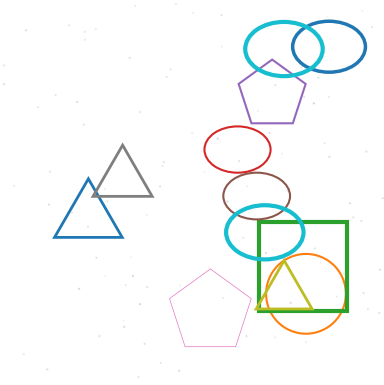[{"shape": "triangle", "thickness": 2, "radius": 0.51, "center": [0.23, 0.434]}, {"shape": "oval", "thickness": 2.5, "radius": 0.47, "center": [0.855, 0.879]}, {"shape": "circle", "thickness": 1.5, "radius": 0.52, "center": [0.795, 0.237]}, {"shape": "square", "thickness": 3, "radius": 0.58, "center": [0.787, 0.308]}, {"shape": "oval", "thickness": 1.5, "radius": 0.43, "center": [0.617, 0.612]}, {"shape": "pentagon", "thickness": 1.5, "radius": 0.46, "center": [0.707, 0.754]}, {"shape": "oval", "thickness": 1.5, "radius": 0.43, "center": [0.667, 0.491]}, {"shape": "pentagon", "thickness": 0.5, "radius": 0.56, "center": [0.546, 0.19]}, {"shape": "triangle", "thickness": 2, "radius": 0.44, "center": [0.319, 0.534]}, {"shape": "triangle", "thickness": 2, "radius": 0.42, "center": [0.738, 0.239]}, {"shape": "oval", "thickness": 3, "radius": 0.5, "center": [0.738, 0.873]}, {"shape": "oval", "thickness": 3, "radius": 0.5, "center": [0.688, 0.397]}]